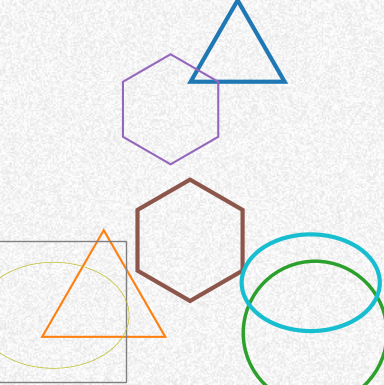[{"shape": "triangle", "thickness": 3, "radius": 0.7, "center": [0.617, 0.858]}, {"shape": "triangle", "thickness": 1.5, "radius": 0.92, "center": [0.269, 0.217]}, {"shape": "circle", "thickness": 2.5, "radius": 0.93, "center": [0.818, 0.135]}, {"shape": "hexagon", "thickness": 1.5, "radius": 0.71, "center": [0.443, 0.716]}, {"shape": "hexagon", "thickness": 3, "radius": 0.79, "center": [0.494, 0.376]}, {"shape": "square", "thickness": 1, "radius": 0.91, "center": [0.144, 0.191]}, {"shape": "oval", "thickness": 0.5, "radius": 0.98, "center": [0.139, 0.181]}, {"shape": "oval", "thickness": 3, "radius": 0.9, "center": [0.807, 0.266]}]